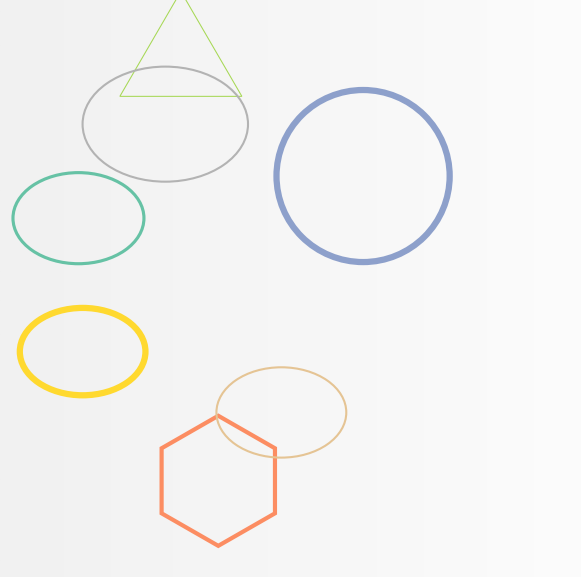[{"shape": "oval", "thickness": 1.5, "radius": 0.56, "center": [0.135, 0.621]}, {"shape": "hexagon", "thickness": 2, "radius": 0.56, "center": [0.376, 0.167]}, {"shape": "circle", "thickness": 3, "radius": 0.74, "center": [0.625, 0.694]}, {"shape": "triangle", "thickness": 0.5, "radius": 0.61, "center": [0.311, 0.893]}, {"shape": "oval", "thickness": 3, "radius": 0.54, "center": [0.142, 0.39]}, {"shape": "oval", "thickness": 1, "radius": 0.56, "center": [0.484, 0.285]}, {"shape": "oval", "thickness": 1, "radius": 0.71, "center": [0.284, 0.784]}]